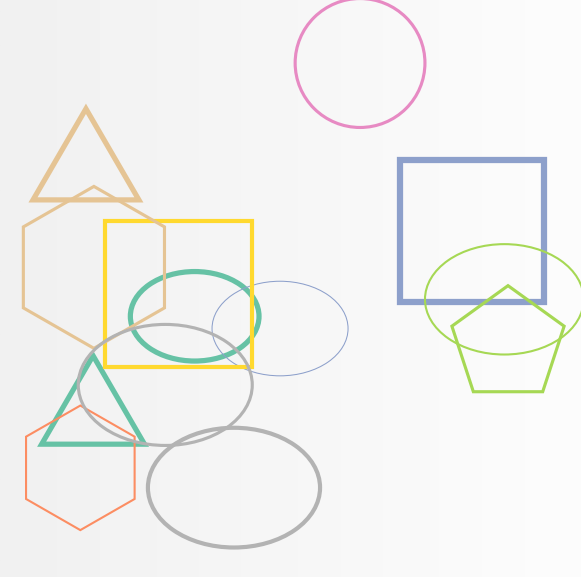[{"shape": "oval", "thickness": 2.5, "radius": 0.55, "center": [0.335, 0.451]}, {"shape": "triangle", "thickness": 2.5, "radius": 0.51, "center": [0.16, 0.281]}, {"shape": "hexagon", "thickness": 1, "radius": 0.54, "center": [0.138, 0.189]}, {"shape": "oval", "thickness": 0.5, "radius": 0.58, "center": [0.482, 0.43]}, {"shape": "square", "thickness": 3, "radius": 0.62, "center": [0.812, 0.599]}, {"shape": "circle", "thickness": 1.5, "radius": 0.56, "center": [0.619, 0.89]}, {"shape": "oval", "thickness": 1, "radius": 0.68, "center": [0.868, 0.481]}, {"shape": "pentagon", "thickness": 1.5, "radius": 0.51, "center": [0.874, 0.403]}, {"shape": "square", "thickness": 2, "radius": 0.63, "center": [0.307, 0.49]}, {"shape": "hexagon", "thickness": 1.5, "radius": 0.7, "center": [0.162, 0.536]}, {"shape": "triangle", "thickness": 2.5, "radius": 0.53, "center": [0.148, 0.706]}, {"shape": "oval", "thickness": 2, "radius": 0.74, "center": [0.403, 0.155]}, {"shape": "oval", "thickness": 1.5, "radius": 0.75, "center": [0.284, 0.333]}]